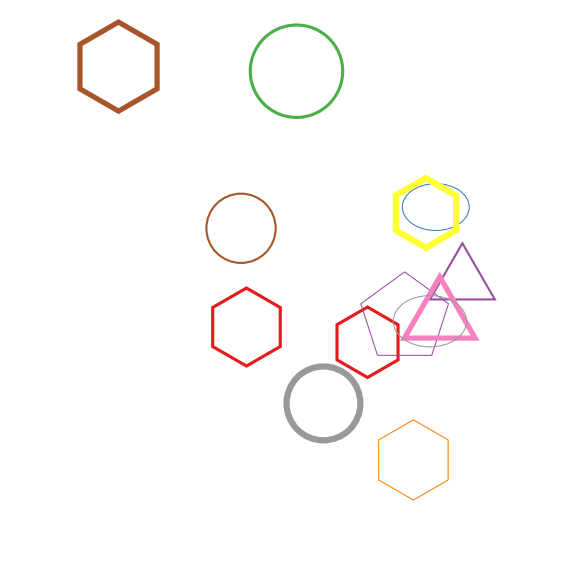[{"shape": "hexagon", "thickness": 1.5, "radius": 0.34, "center": [0.427, 0.433]}, {"shape": "hexagon", "thickness": 1.5, "radius": 0.3, "center": [0.636, 0.406]}, {"shape": "oval", "thickness": 0.5, "radius": 0.29, "center": [0.755, 0.641]}, {"shape": "circle", "thickness": 1.5, "radius": 0.4, "center": [0.513, 0.876]}, {"shape": "pentagon", "thickness": 0.5, "radius": 0.4, "center": [0.701, 0.448]}, {"shape": "triangle", "thickness": 1, "radius": 0.32, "center": [0.801, 0.513]}, {"shape": "hexagon", "thickness": 0.5, "radius": 0.35, "center": [0.716, 0.203]}, {"shape": "hexagon", "thickness": 3, "radius": 0.3, "center": [0.738, 0.63]}, {"shape": "circle", "thickness": 1, "radius": 0.3, "center": [0.417, 0.604]}, {"shape": "hexagon", "thickness": 2.5, "radius": 0.39, "center": [0.205, 0.884]}, {"shape": "triangle", "thickness": 2.5, "radius": 0.35, "center": [0.762, 0.449]}, {"shape": "circle", "thickness": 3, "radius": 0.32, "center": [0.56, 0.301]}, {"shape": "oval", "thickness": 0.5, "radius": 0.32, "center": [0.745, 0.443]}]